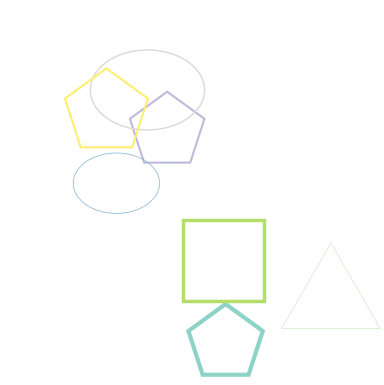[{"shape": "pentagon", "thickness": 3, "radius": 0.51, "center": [0.586, 0.109]}, {"shape": "pentagon", "thickness": 1.5, "radius": 0.51, "center": [0.434, 0.66]}, {"shape": "oval", "thickness": 0.5, "radius": 0.56, "center": [0.302, 0.524]}, {"shape": "square", "thickness": 2.5, "radius": 0.52, "center": [0.581, 0.323]}, {"shape": "oval", "thickness": 1, "radius": 0.74, "center": [0.383, 0.766]}, {"shape": "triangle", "thickness": 0.5, "radius": 0.74, "center": [0.86, 0.221]}, {"shape": "pentagon", "thickness": 1.5, "radius": 0.57, "center": [0.276, 0.709]}]